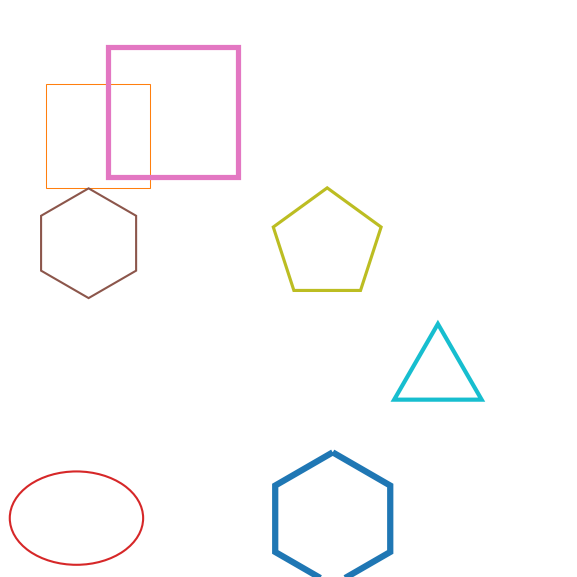[{"shape": "hexagon", "thickness": 3, "radius": 0.57, "center": [0.576, 0.101]}, {"shape": "square", "thickness": 0.5, "radius": 0.45, "center": [0.169, 0.763]}, {"shape": "oval", "thickness": 1, "radius": 0.58, "center": [0.132, 0.102]}, {"shape": "hexagon", "thickness": 1, "radius": 0.48, "center": [0.153, 0.578]}, {"shape": "square", "thickness": 2.5, "radius": 0.56, "center": [0.3, 0.805]}, {"shape": "pentagon", "thickness": 1.5, "radius": 0.49, "center": [0.567, 0.576]}, {"shape": "triangle", "thickness": 2, "radius": 0.44, "center": [0.758, 0.351]}]